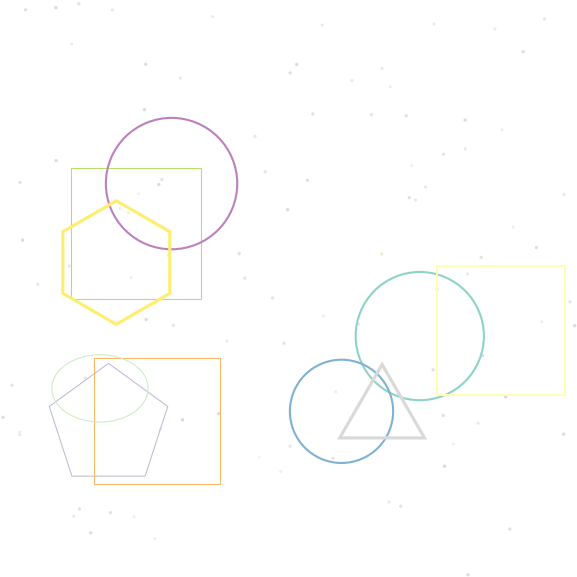[{"shape": "circle", "thickness": 1, "radius": 0.56, "center": [0.727, 0.417]}, {"shape": "square", "thickness": 1, "radius": 0.56, "center": [0.867, 0.427]}, {"shape": "pentagon", "thickness": 0.5, "radius": 0.54, "center": [0.188, 0.262]}, {"shape": "circle", "thickness": 1, "radius": 0.45, "center": [0.591, 0.287]}, {"shape": "square", "thickness": 0.5, "radius": 0.54, "center": [0.271, 0.27]}, {"shape": "square", "thickness": 0.5, "radius": 0.56, "center": [0.235, 0.595]}, {"shape": "triangle", "thickness": 1.5, "radius": 0.42, "center": [0.662, 0.283]}, {"shape": "circle", "thickness": 1, "radius": 0.57, "center": [0.297, 0.681]}, {"shape": "oval", "thickness": 0.5, "radius": 0.42, "center": [0.173, 0.327]}, {"shape": "hexagon", "thickness": 1.5, "radius": 0.53, "center": [0.201, 0.545]}]